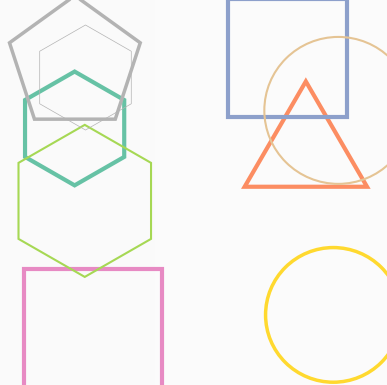[{"shape": "hexagon", "thickness": 3, "radius": 0.74, "center": [0.193, 0.666]}, {"shape": "triangle", "thickness": 3, "radius": 0.91, "center": [0.789, 0.606]}, {"shape": "square", "thickness": 3, "radius": 0.77, "center": [0.742, 0.849]}, {"shape": "square", "thickness": 3, "radius": 0.89, "center": [0.239, 0.124]}, {"shape": "hexagon", "thickness": 1.5, "radius": 0.99, "center": [0.219, 0.478]}, {"shape": "circle", "thickness": 2.5, "radius": 0.87, "center": [0.86, 0.182]}, {"shape": "circle", "thickness": 1.5, "radius": 0.95, "center": [0.873, 0.713]}, {"shape": "pentagon", "thickness": 2.5, "radius": 0.89, "center": [0.193, 0.834]}, {"shape": "hexagon", "thickness": 0.5, "radius": 0.68, "center": [0.221, 0.799]}]